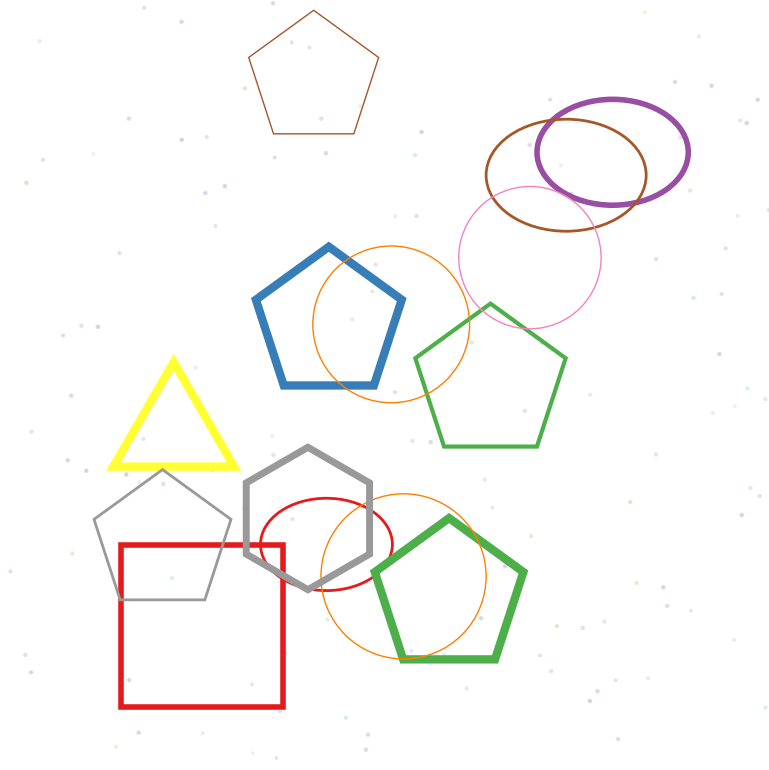[{"shape": "square", "thickness": 2, "radius": 0.53, "center": [0.263, 0.187]}, {"shape": "oval", "thickness": 1, "radius": 0.43, "center": [0.424, 0.293]}, {"shape": "pentagon", "thickness": 3, "radius": 0.5, "center": [0.427, 0.58]}, {"shape": "pentagon", "thickness": 1.5, "radius": 0.51, "center": [0.637, 0.503]}, {"shape": "pentagon", "thickness": 3, "radius": 0.51, "center": [0.583, 0.226]}, {"shape": "oval", "thickness": 2, "radius": 0.49, "center": [0.796, 0.802]}, {"shape": "circle", "thickness": 0.5, "radius": 0.51, "center": [0.508, 0.579]}, {"shape": "circle", "thickness": 0.5, "radius": 0.54, "center": [0.524, 0.251]}, {"shape": "triangle", "thickness": 3, "radius": 0.45, "center": [0.226, 0.439]}, {"shape": "oval", "thickness": 1, "radius": 0.52, "center": [0.735, 0.772]}, {"shape": "pentagon", "thickness": 0.5, "radius": 0.44, "center": [0.407, 0.898]}, {"shape": "circle", "thickness": 0.5, "radius": 0.46, "center": [0.688, 0.665]}, {"shape": "hexagon", "thickness": 2.5, "radius": 0.46, "center": [0.4, 0.327]}, {"shape": "pentagon", "thickness": 1, "radius": 0.47, "center": [0.211, 0.297]}]